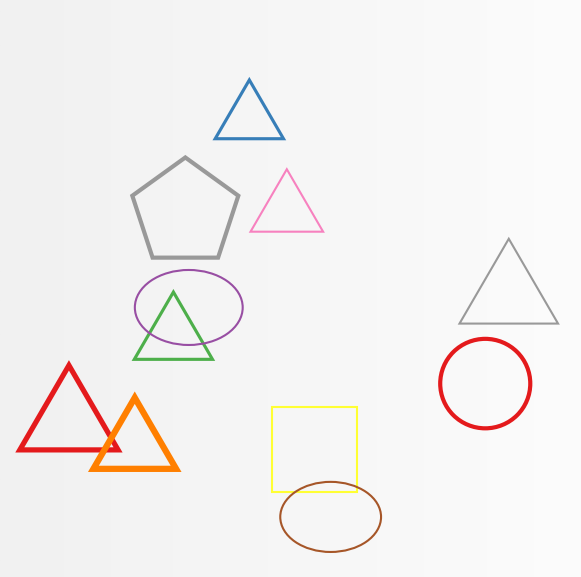[{"shape": "circle", "thickness": 2, "radius": 0.39, "center": [0.835, 0.335]}, {"shape": "triangle", "thickness": 2.5, "radius": 0.49, "center": [0.119, 0.269]}, {"shape": "triangle", "thickness": 1.5, "radius": 0.34, "center": [0.429, 0.793]}, {"shape": "triangle", "thickness": 1.5, "radius": 0.39, "center": [0.298, 0.416]}, {"shape": "oval", "thickness": 1, "radius": 0.46, "center": [0.325, 0.467]}, {"shape": "triangle", "thickness": 3, "radius": 0.41, "center": [0.232, 0.228]}, {"shape": "square", "thickness": 1, "radius": 0.37, "center": [0.541, 0.221]}, {"shape": "oval", "thickness": 1, "radius": 0.43, "center": [0.569, 0.104]}, {"shape": "triangle", "thickness": 1, "radius": 0.36, "center": [0.493, 0.634]}, {"shape": "triangle", "thickness": 1, "radius": 0.49, "center": [0.875, 0.488]}, {"shape": "pentagon", "thickness": 2, "radius": 0.48, "center": [0.319, 0.631]}]